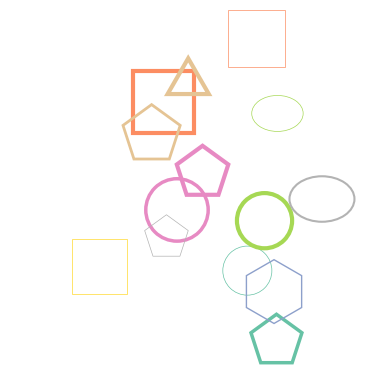[{"shape": "pentagon", "thickness": 2.5, "radius": 0.35, "center": [0.718, 0.114]}, {"shape": "circle", "thickness": 0.5, "radius": 0.32, "center": [0.642, 0.297]}, {"shape": "square", "thickness": 3, "radius": 0.4, "center": [0.424, 0.735]}, {"shape": "square", "thickness": 0.5, "radius": 0.37, "center": [0.665, 0.899]}, {"shape": "hexagon", "thickness": 1, "radius": 0.41, "center": [0.712, 0.243]}, {"shape": "pentagon", "thickness": 3, "radius": 0.35, "center": [0.526, 0.551]}, {"shape": "circle", "thickness": 2.5, "radius": 0.41, "center": [0.46, 0.455]}, {"shape": "circle", "thickness": 3, "radius": 0.36, "center": [0.687, 0.427]}, {"shape": "oval", "thickness": 0.5, "radius": 0.33, "center": [0.721, 0.705]}, {"shape": "square", "thickness": 0.5, "radius": 0.36, "center": [0.259, 0.308]}, {"shape": "pentagon", "thickness": 2, "radius": 0.39, "center": [0.394, 0.65]}, {"shape": "triangle", "thickness": 3, "radius": 0.31, "center": [0.489, 0.787]}, {"shape": "oval", "thickness": 1.5, "radius": 0.42, "center": [0.836, 0.483]}, {"shape": "pentagon", "thickness": 0.5, "radius": 0.3, "center": [0.432, 0.383]}]